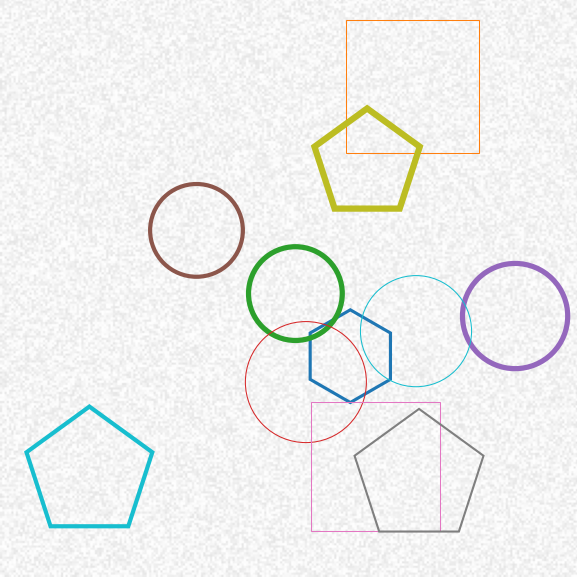[{"shape": "hexagon", "thickness": 1.5, "radius": 0.4, "center": [0.607, 0.382]}, {"shape": "square", "thickness": 0.5, "radius": 0.58, "center": [0.714, 0.849]}, {"shape": "circle", "thickness": 2.5, "radius": 0.41, "center": [0.512, 0.491]}, {"shape": "circle", "thickness": 0.5, "radius": 0.52, "center": [0.53, 0.338]}, {"shape": "circle", "thickness": 2.5, "radius": 0.46, "center": [0.892, 0.452]}, {"shape": "circle", "thickness": 2, "radius": 0.4, "center": [0.34, 0.6]}, {"shape": "square", "thickness": 0.5, "radius": 0.56, "center": [0.65, 0.192]}, {"shape": "pentagon", "thickness": 1, "radius": 0.59, "center": [0.726, 0.174]}, {"shape": "pentagon", "thickness": 3, "radius": 0.48, "center": [0.636, 0.715]}, {"shape": "circle", "thickness": 0.5, "radius": 0.48, "center": [0.72, 0.426]}, {"shape": "pentagon", "thickness": 2, "radius": 0.57, "center": [0.155, 0.181]}]